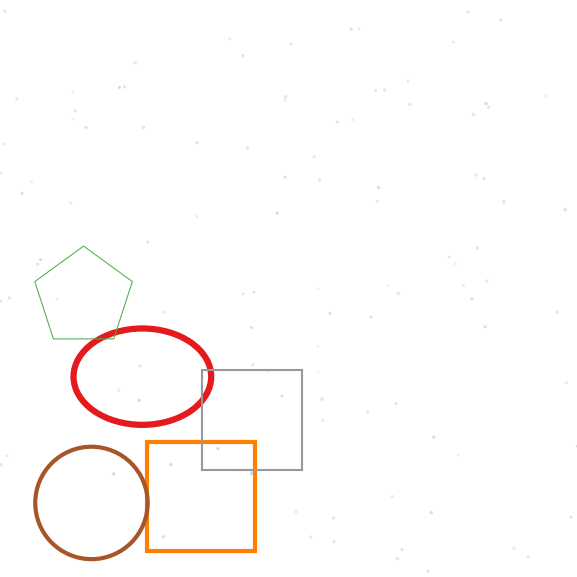[{"shape": "oval", "thickness": 3, "radius": 0.6, "center": [0.247, 0.347]}, {"shape": "pentagon", "thickness": 0.5, "radius": 0.44, "center": [0.145, 0.484]}, {"shape": "square", "thickness": 2, "radius": 0.47, "center": [0.348, 0.139]}, {"shape": "circle", "thickness": 2, "radius": 0.49, "center": [0.158, 0.128]}, {"shape": "square", "thickness": 1, "radius": 0.43, "center": [0.436, 0.272]}]